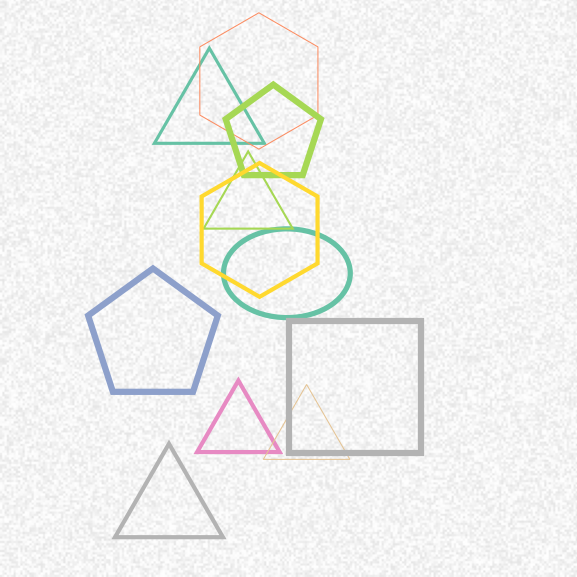[{"shape": "triangle", "thickness": 1.5, "radius": 0.55, "center": [0.363, 0.806]}, {"shape": "oval", "thickness": 2.5, "radius": 0.55, "center": [0.497, 0.526]}, {"shape": "hexagon", "thickness": 0.5, "radius": 0.59, "center": [0.448, 0.859]}, {"shape": "pentagon", "thickness": 3, "radius": 0.59, "center": [0.265, 0.416]}, {"shape": "triangle", "thickness": 2, "radius": 0.41, "center": [0.413, 0.258]}, {"shape": "pentagon", "thickness": 3, "radius": 0.43, "center": [0.473, 0.766]}, {"shape": "triangle", "thickness": 1, "radius": 0.45, "center": [0.43, 0.648]}, {"shape": "hexagon", "thickness": 2, "radius": 0.58, "center": [0.45, 0.601]}, {"shape": "triangle", "thickness": 0.5, "radius": 0.43, "center": [0.531, 0.247]}, {"shape": "square", "thickness": 3, "radius": 0.57, "center": [0.614, 0.329]}, {"shape": "triangle", "thickness": 2, "radius": 0.54, "center": [0.293, 0.123]}]